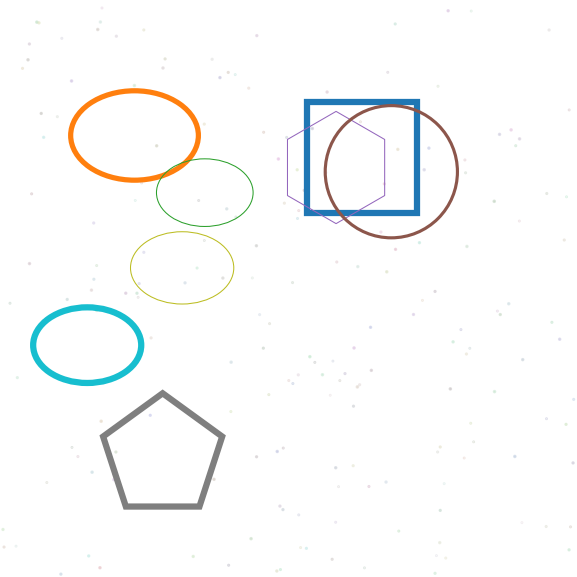[{"shape": "square", "thickness": 3, "radius": 0.48, "center": [0.627, 0.726]}, {"shape": "oval", "thickness": 2.5, "radius": 0.55, "center": [0.233, 0.765]}, {"shape": "oval", "thickness": 0.5, "radius": 0.42, "center": [0.355, 0.666]}, {"shape": "hexagon", "thickness": 0.5, "radius": 0.49, "center": [0.582, 0.709]}, {"shape": "circle", "thickness": 1.5, "radius": 0.57, "center": [0.678, 0.702]}, {"shape": "pentagon", "thickness": 3, "radius": 0.54, "center": [0.282, 0.21]}, {"shape": "oval", "thickness": 0.5, "radius": 0.45, "center": [0.315, 0.535]}, {"shape": "oval", "thickness": 3, "radius": 0.47, "center": [0.151, 0.401]}]